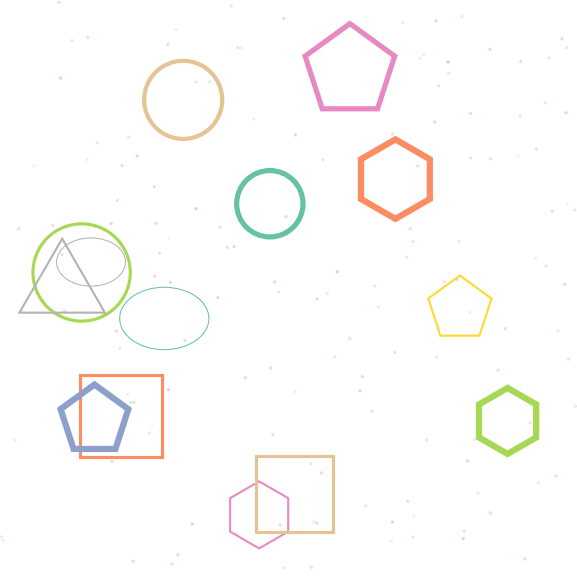[{"shape": "circle", "thickness": 2.5, "radius": 0.29, "center": [0.467, 0.646]}, {"shape": "oval", "thickness": 0.5, "radius": 0.39, "center": [0.284, 0.448]}, {"shape": "square", "thickness": 1.5, "radius": 0.35, "center": [0.21, 0.279]}, {"shape": "hexagon", "thickness": 3, "radius": 0.34, "center": [0.685, 0.689]}, {"shape": "pentagon", "thickness": 3, "radius": 0.31, "center": [0.164, 0.272]}, {"shape": "hexagon", "thickness": 1, "radius": 0.29, "center": [0.449, 0.108]}, {"shape": "pentagon", "thickness": 2.5, "radius": 0.41, "center": [0.606, 0.877]}, {"shape": "circle", "thickness": 1.5, "radius": 0.42, "center": [0.141, 0.527]}, {"shape": "hexagon", "thickness": 3, "radius": 0.29, "center": [0.879, 0.27]}, {"shape": "pentagon", "thickness": 1, "radius": 0.29, "center": [0.796, 0.464]}, {"shape": "square", "thickness": 1.5, "radius": 0.33, "center": [0.51, 0.144]}, {"shape": "circle", "thickness": 2, "radius": 0.34, "center": [0.317, 0.826]}, {"shape": "oval", "thickness": 0.5, "radius": 0.3, "center": [0.158, 0.545]}, {"shape": "triangle", "thickness": 1, "radius": 0.43, "center": [0.108, 0.5]}]